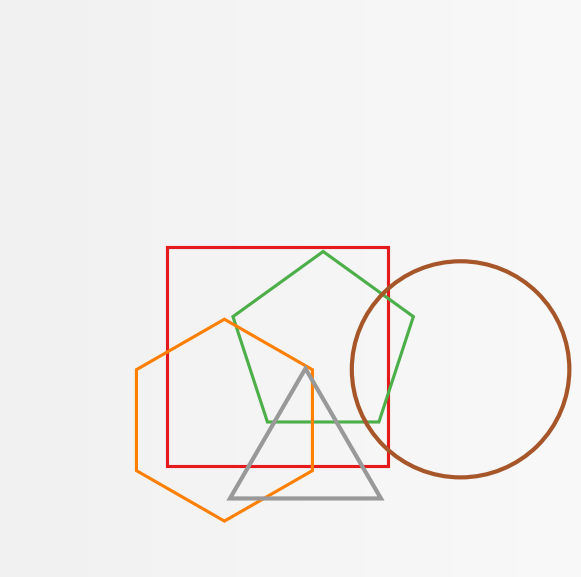[{"shape": "square", "thickness": 1.5, "radius": 0.95, "center": [0.477, 0.382]}, {"shape": "pentagon", "thickness": 1.5, "radius": 0.82, "center": [0.556, 0.4]}, {"shape": "hexagon", "thickness": 1.5, "radius": 0.87, "center": [0.386, 0.272]}, {"shape": "circle", "thickness": 2, "radius": 0.94, "center": [0.792, 0.36]}, {"shape": "triangle", "thickness": 2, "radius": 0.75, "center": [0.526, 0.211]}]